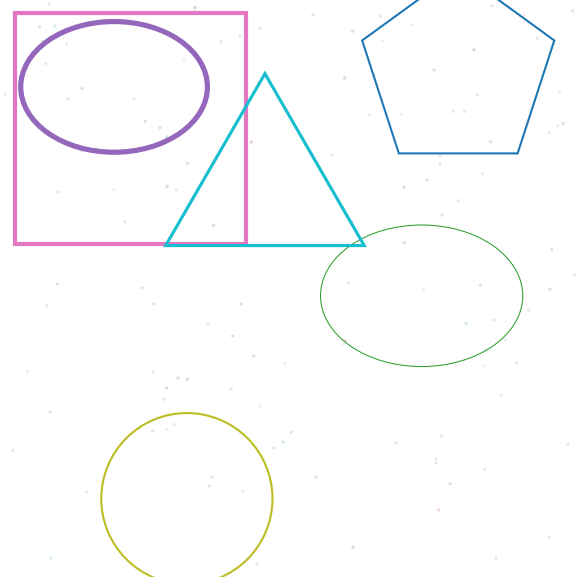[{"shape": "pentagon", "thickness": 1, "radius": 0.87, "center": [0.793, 0.875]}, {"shape": "oval", "thickness": 0.5, "radius": 0.88, "center": [0.73, 0.487]}, {"shape": "oval", "thickness": 2.5, "radius": 0.81, "center": [0.198, 0.849]}, {"shape": "square", "thickness": 2, "radius": 1.0, "center": [0.227, 0.776]}, {"shape": "circle", "thickness": 1, "radius": 0.74, "center": [0.324, 0.136]}, {"shape": "triangle", "thickness": 1.5, "radius": 0.99, "center": [0.459, 0.673]}]